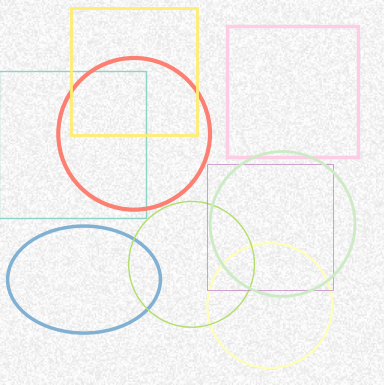[{"shape": "square", "thickness": 1, "radius": 0.96, "center": [0.189, 0.624]}, {"shape": "circle", "thickness": 1.5, "radius": 0.81, "center": [0.701, 0.206]}, {"shape": "circle", "thickness": 3, "radius": 0.99, "center": [0.348, 0.652]}, {"shape": "oval", "thickness": 2.5, "radius": 0.99, "center": [0.218, 0.274]}, {"shape": "circle", "thickness": 1, "radius": 0.82, "center": [0.498, 0.313]}, {"shape": "square", "thickness": 2.5, "radius": 0.85, "center": [0.76, 0.762]}, {"shape": "square", "thickness": 0.5, "radius": 0.82, "center": [0.701, 0.411]}, {"shape": "circle", "thickness": 2, "radius": 0.94, "center": [0.734, 0.418]}, {"shape": "square", "thickness": 2, "radius": 0.82, "center": [0.348, 0.814]}]